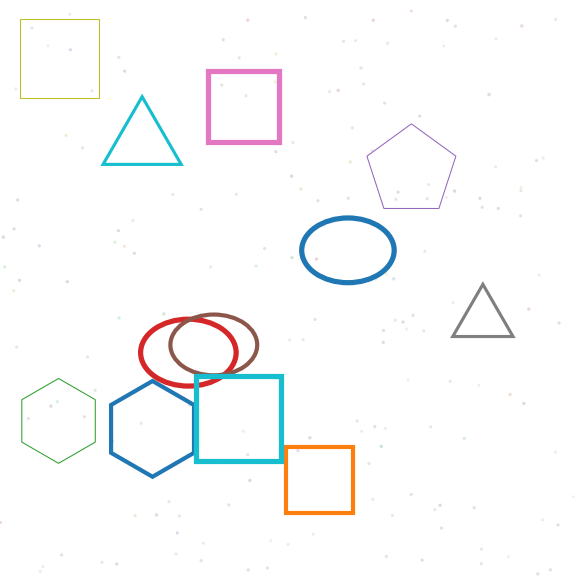[{"shape": "hexagon", "thickness": 2, "radius": 0.41, "center": [0.264, 0.256]}, {"shape": "oval", "thickness": 2.5, "radius": 0.4, "center": [0.603, 0.566]}, {"shape": "square", "thickness": 2, "radius": 0.29, "center": [0.553, 0.168]}, {"shape": "hexagon", "thickness": 0.5, "radius": 0.37, "center": [0.101, 0.27]}, {"shape": "oval", "thickness": 2.5, "radius": 0.41, "center": [0.326, 0.388]}, {"shape": "pentagon", "thickness": 0.5, "radius": 0.4, "center": [0.712, 0.704]}, {"shape": "oval", "thickness": 2, "radius": 0.38, "center": [0.37, 0.402]}, {"shape": "square", "thickness": 2.5, "radius": 0.31, "center": [0.422, 0.815]}, {"shape": "triangle", "thickness": 1.5, "radius": 0.3, "center": [0.836, 0.447]}, {"shape": "square", "thickness": 0.5, "radius": 0.34, "center": [0.103, 0.898]}, {"shape": "square", "thickness": 2.5, "radius": 0.37, "center": [0.413, 0.275]}, {"shape": "triangle", "thickness": 1.5, "radius": 0.39, "center": [0.246, 0.754]}]